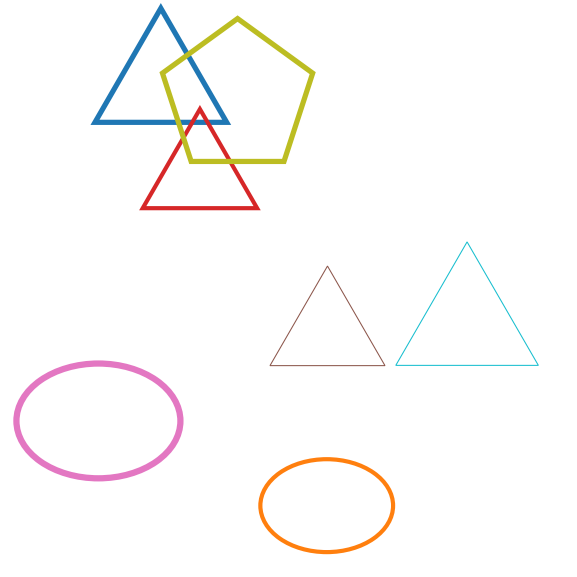[{"shape": "triangle", "thickness": 2.5, "radius": 0.66, "center": [0.279, 0.853]}, {"shape": "oval", "thickness": 2, "radius": 0.57, "center": [0.566, 0.124]}, {"shape": "triangle", "thickness": 2, "radius": 0.57, "center": [0.346, 0.696]}, {"shape": "triangle", "thickness": 0.5, "radius": 0.57, "center": [0.567, 0.423]}, {"shape": "oval", "thickness": 3, "radius": 0.71, "center": [0.17, 0.27]}, {"shape": "pentagon", "thickness": 2.5, "radius": 0.68, "center": [0.411, 0.83]}, {"shape": "triangle", "thickness": 0.5, "radius": 0.71, "center": [0.809, 0.438]}]